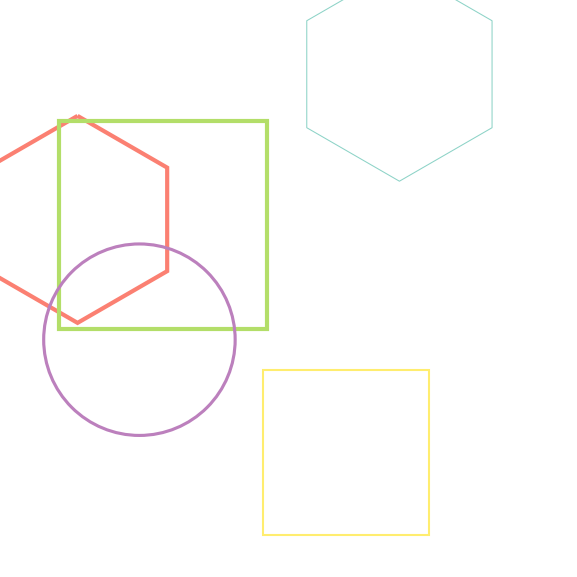[{"shape": "hexagon", "thickness": 0.5, "radius": 0.93, "center": [0.692, 0.871]}, {"shape": "hexagon", "thickness": 2, "radius": 0.9, "center": [0.134, 0.619]}, {"shape": "square", "thickness": 2, "radius": 0.9, "center": [0.282, 0.61]}, {"shape": "circle", "thickness": 1.5, "radius": 0.83, "center": [0.241, 0.411]}, {"shape": "square", "thickness": 1, "radius": 0.72, "center": [0.599, 0.215]}]